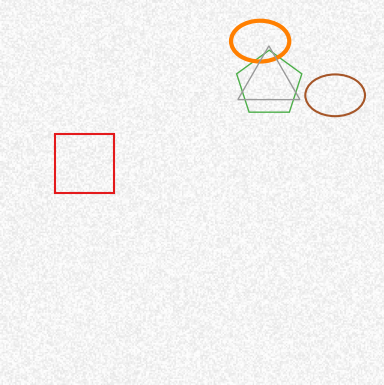[{"shape": "square", "thickness": 1.5, "radius": 0.38, "center": [0.22, 0.574]}, {"shape": "pentagon", "thickness": 1, "radius": 0.45, "center": [0.699, 0.781]}, {"shape": "oval", "thickness": 3, "radius": 0.38, "center": [0.676, 0.893]}, {"shape": "oval", "thickness": 1.5, "radius": 0.39, "center": [0.871, 0.752]}, {"shape": "triangle", "thickness": 1, "radius": 0.47, "center": [0.698, 0.788]}]